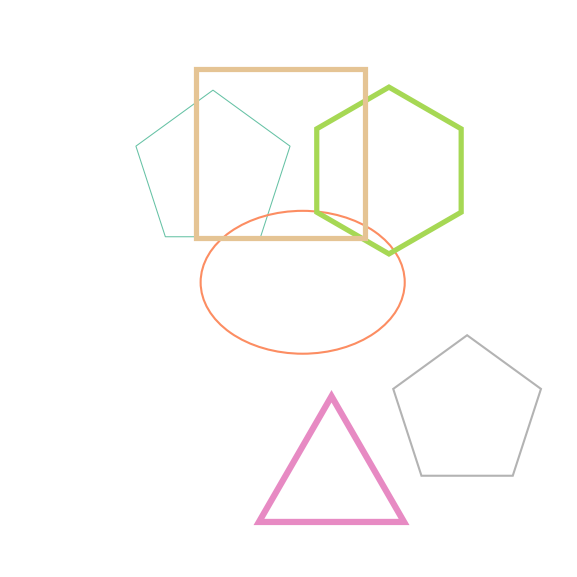[{"shape": "pentagon", "thickness": 0.5, "radius": 0.7, "center": [0.369, 0.703]}, {"shape": "oval", "thickness": 1, "radius": 0.88, "center": [0.524, 0.51]}, {"shape": "triangle", "thickness": 3, "radius": 0.73, "center": [0.574, 0.168]}, {"shape": "hexagon", "thickness": 2.5, "radius": 0.72, "center": [0.674, 0.704]}, {"shape": "square", "thickness": 2.5, "radius": 0.73, "center": [0.486, 0.734]}, {"shape": "pentagon", "thickness": 1, "radius": 0.67, "center": [0.809, 0.284]}]